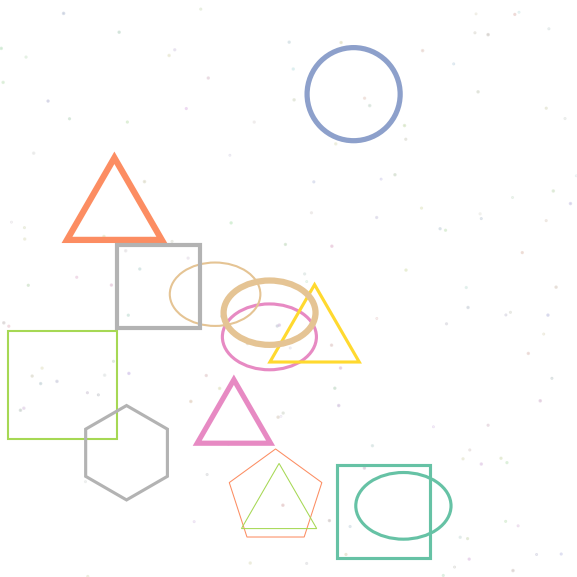[{"shape": "square", "thickness": 1.5, "radius": 0.4, "center": [0.664, 0.113]}, {"shape": "oval", "thickness": 1.5, "radius": 0.41, "center": [0.699, 0.123]}, {"shape": "pentagon", "thickness": 0.5, "radius": 0.42, "center": [0.477, 0.137]}, {"shape": "triangle", "thickness": 3, "radius": 0.47, "center": [0.198, 0.631]}, {"shape": "circle", "thickness": 2.5, "radius": 0.4, "center": [0.612, 0.836]}, {"shape": "triangle", "thickness": 2.5, "radius": 0.37, "center": [0.405, 0.268]}, {"shape": "oval", "thickness": 1.5, "radius": 0.41, "center": [0.466, 0.416]}, {"shape": "square", "thickness": 1, "radius": 0.47, "center": [0.108, 0.332]}, {"shape": "triangle", "thickness": 0.5, "radius": 0.38, "center": [0.483, 0.121]}, {"shape": "triangle", "thickness": 1.5, "radius": 0.45, "center": [0.545, 0.417]}, {"shape": "oval", "thickness": 1, "radius": 0.39, "center": [0.372, 0.49]}, {"shape": "oval", "thickness": 3, "radius": 0.4, "center": [0.467, 0.458]}, {"shape": "hexagon", "thickness": 1.5, "radius": 0.41, "center": [0.219, 0.215]}, {"shape": "square", "thickness": 2, "radius": 0.36, "center": [0.274, 0.503]}]